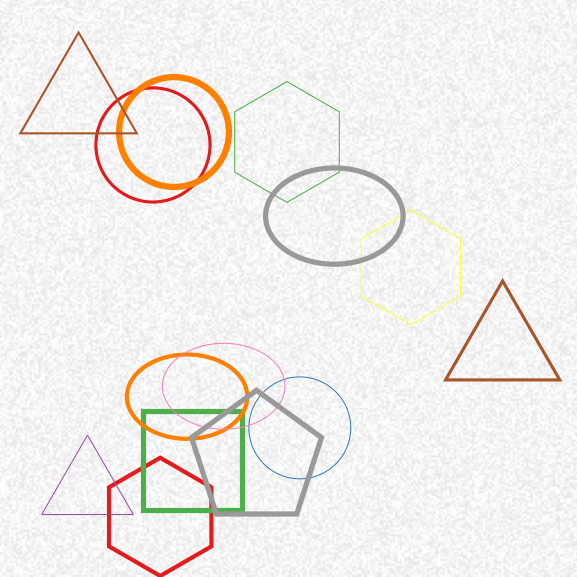[{"shape": "hexagon", "thickness": 2, "radius": 0.51, "center": [0.277, 0.104]}, {"shape": "circle", "thickness": 1.5, "radius": 0.49, "center": [0.265, 0.748]}, {"shape": "circle", "thickness": 0.5, "radius": 0.44, "center": [0.519, 0.258]}, {"shape": "square", "thickness": 2.5, "radius": 0.43, "center": [0.333, 0.201]}, {"shape": "hexagon", "thickness": 0.5, "radius": 0.52, "center": [0.497, 0.753]}, {"shape": "triangle", "thickness": 0.5, "radius": 0.46, "center": [0.152, 0.154]}, {"shape": "circle", "thickness": 3, "radius": 0.48, "center": [0.301, 0.771]}, {"shape": "oval", "thickness": 2, "radius": 0.52, "center": [0.324, 0.312]}, {"shape": "hexagon", "thickness": 0.5, "radius": 0.5, "center": [0.711, 0.536]}, {"shape": "triangle", "thickness": 1.5, "radius": 0.57, "center": [0.87, 0.398]}, {"shape": "triangle", "thickness": 1, "radius": 0.58, "center": [0.136, 0.826]}, {"shape": "oval", "thickness": 0.5, "radius": 0.53, "center": [0.387, 0.33]}, {"shape": "oval", "thickness": 2.5, "radius": 0.6, "center": [0.579, 0.625]}, {"shape": "pentagon", "thickness": 2.5, "radius": 0.59, "center": [0.444, 0.205]}]